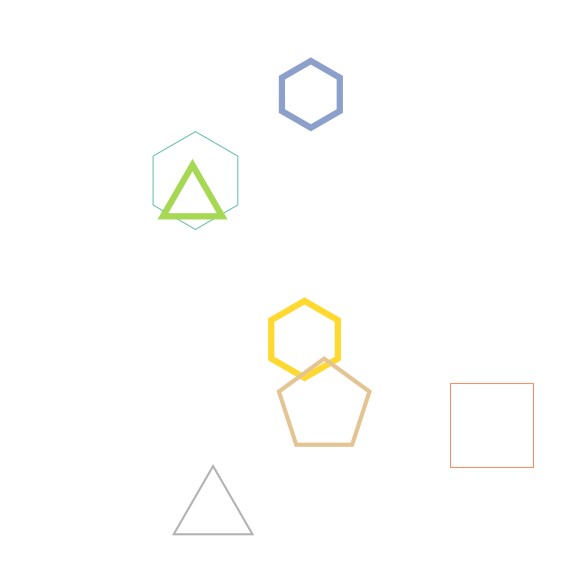[{"shape": "hexagon", "thickness": 0.5, "radius": 0.42, "center": [0.338, 0.687]}, {"shape": "square", "thickness": 0.5, "radius": 0.36, "center": [0.851, 0.263]}, {"shape": "hexagon", "thickness": 3, "radius": 0.29, "center": [0.538, 0.836]}, {"shape": "triangle", "thickness": 3, "radius": 0.3, "center": [0.333, 0.654]}, {"shape": "hexagon", "thickness": 3, "radius": 0.33, "center": [0.527, 0.411]}, {"shape": "pentagon", "thickness": 2, "radius": 0.41, "center": [0.561, 0.296]}, {"shape": "triangle", "thickness": 1, "radius": 0.39, "center": [0.369, 0.113]}]